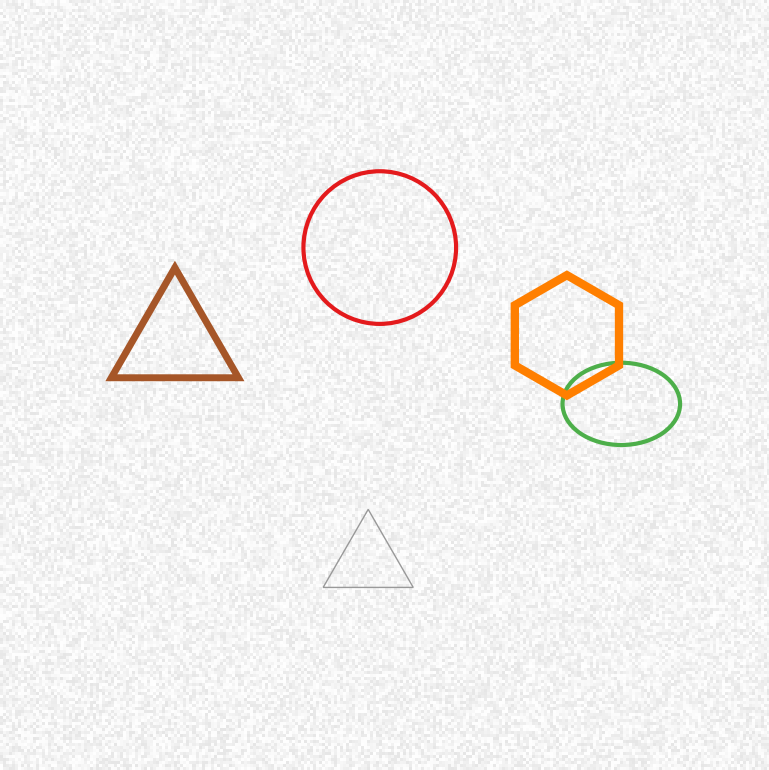[{"shape": "circle", "thickness": 1.5, "radius": 0.5, "center": [0.493, 0.678]}, {"shape": "oval", "thickness": 1.5, "radius": 0.38, "center": [0.807, 0.475]}, {"shape": "hexagon", "thickness": 3, "radius": 0.39, "center": [0.736, 0.565]}, {"shape": "triangle", "thickness": 2.5, "radius": 0.48, "center": [0.227, 0.557]}, {"shape": "triangle", "thickness": 0.5, "radius": 0.34, "center": [0.478, 0.271]}]